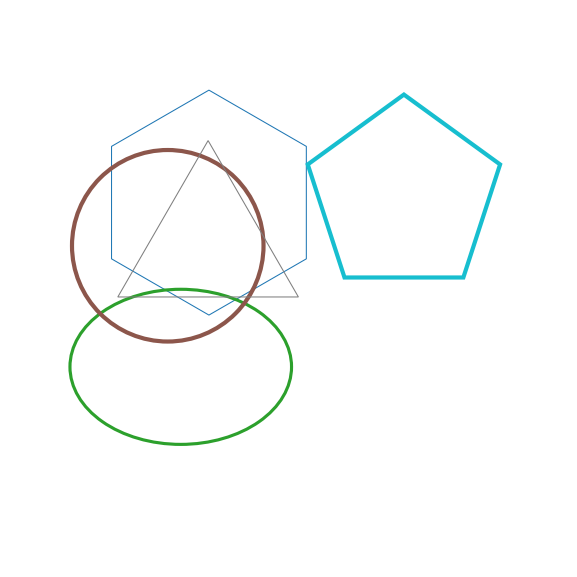[{"shape": "hexagon", "thickness": 0.5, "radius": 0.97, "center": [0.362, 0.648]}, {"shape": "oval", "thickness": 1.5, "radius": 0.96, "center": [0.313, 0.364]}, {"shape": "circle", "thickness": 2, "radius": 0.83, "center": [0.29, 0.574]}, {"shape": "triangle", "thickness": 0.5, "radius": 0.9, "center": [0.36, 0.575]}, {"shape": "pentagon", "thickness": 2, "radius": 0.88, "center": [0.699, 0.66]}]